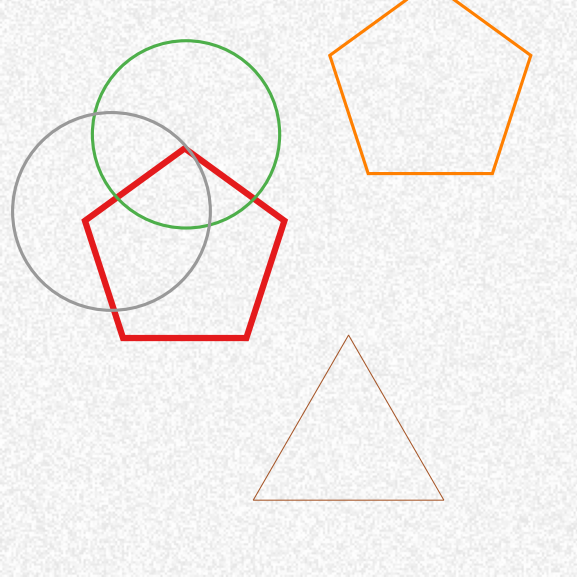[{"shape": "pentagon", "thickness": 3, "radius": 0.91, "center": [0.32, 0.561]}, {"shape": "circle", "thickness": 1.5, "radius": 0.81, "center": [0.322, 0.766]}, {"shape": "pentagon", "thickness": 1.5, "radius": 0.91, "center": [0.745, 0.847]}, {"shape": "triangle", "thickness": 0.5, "radius": 0.95, "center": [0.604, 0.228]}, {"shape": "circle", "thickness": 1.5, "radius": 0.86, "center": [0.193, 0.633]}]